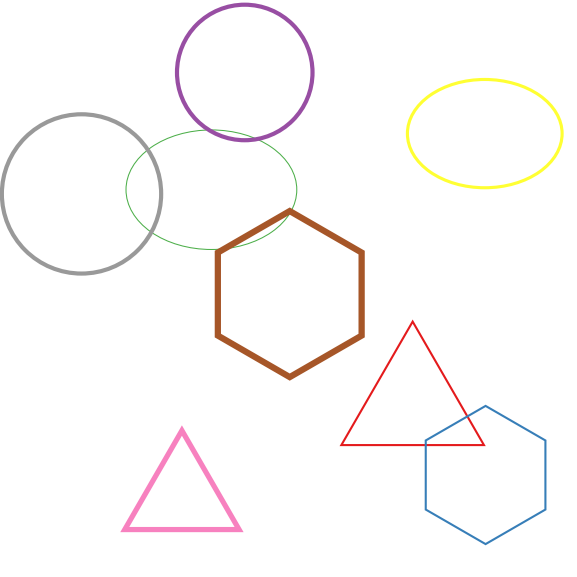[{"shape": "triangle", "thickness": 1, "radius": 0.71, "center": [0.715, 0.3]}, {"shape": "hexagon", "thickness": 1, "radius": 0.6, "center": [0.841, 0.177]}, {"shape": "oval", "thickness": 0.5, "radius": 0.74, "center": [0.366, 0.671]}, {"shape": "circle", "thickness": 2, "radius": 0.59, "center": [0.424, 0.874]}, {"shape": "oval", "thickness": 1.5, "radius": 0.67, "center": [0.839, 0.768]}, {"shape": "hexagon", "thickness": 3, "radius": 0.72, "center": [0.502, 0.49]}, {"shape": "triangle", "thickness": 2.5, "radius": 0.57, "center": [0.315, 0.139]}, {"shape": "circle", "thickness": 2, "radius": 0.69, "center": [0.141, 0.663]}]